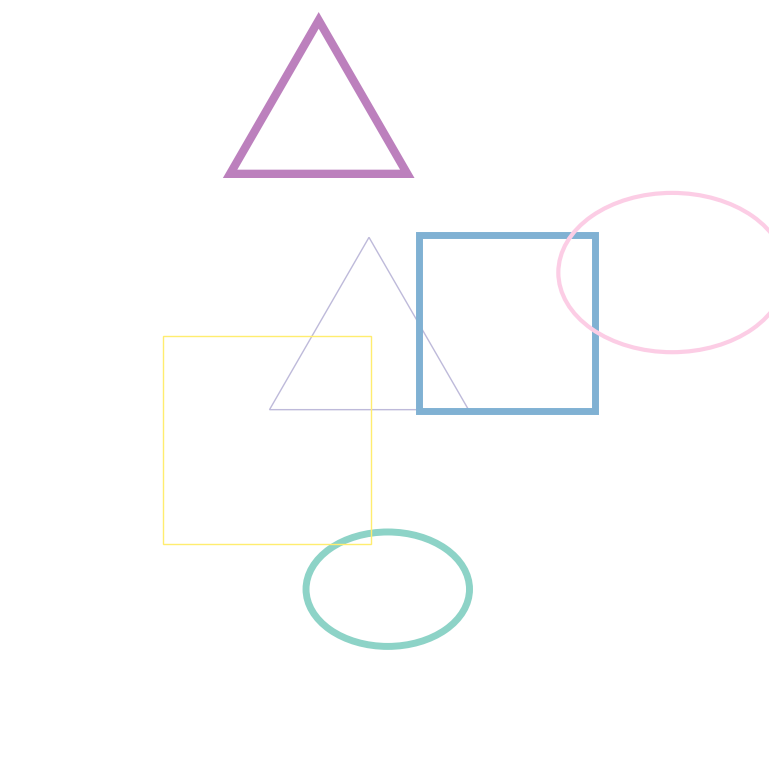[{"shape": "oval", "thickness": 2.5, "radius": 0.53, "center": [0.504, 0.235]}, {"shape": "triangle", "thickness": 0.5, "radius": 0.75, "center": [0.479, 0.543]}, {"shape": "square", "thickness": 2.5, "radius": 0.57, "center": [0.658, 0.581]}, {"shape": "oval", "thickness": 1.5, "radius": 0.74, "center": [0.873, 0.646]}, {"shape": "triangle", "thickness": 3, "radius": 0.66, "center": [0.414, 0.841]}, {"shape": "square", "thickness": 0.5, "radius": 0.68, "center": [0.347, 0.428]}]